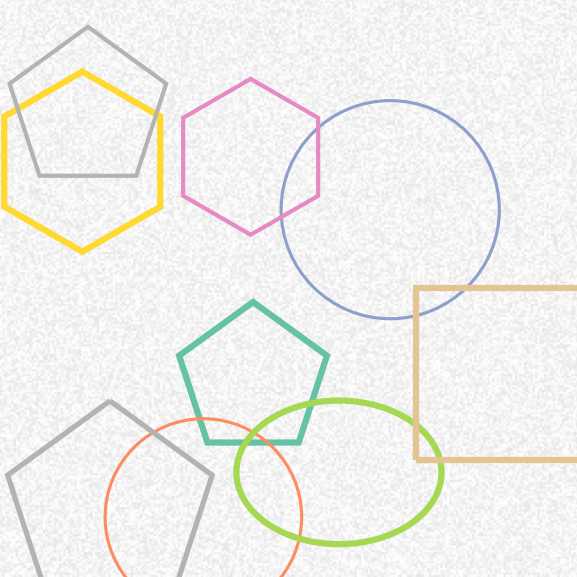[{"shape": "pentagon", "thickness": 3, "radius": 0.67, "center": [0.438, 0.342]}, {"shape": "circle", "thickness": 1.5, "radius": 0.85, "center": [0.352, 0.104]}, {"shape": "circle", "thickness": 1.5, "radius": 0.94, "center": [0.676, 0.636]}, {"shape": "hexagon", "thickness": 2, "radius": 0.67, "center": [0.434, 0.728]}, {"shape": "oval", "thickness": 3, "radius": 0.89, "center": [0.587, 0.181]}, {"shape": "hexagon", "thickness": 3, "radius": 0.78, "center": [0.142, 0.719]}, {"shape": "square", "thickness": 3, "radius": 0.75, "center": [0.869, 0.352]}, {"shape": "pentagon", "thickness": 2.5, "radius": 0.93, "center": [0.19, 0.119]}, {"shape": "pentagon", "thickness": 2, "radius": 0.71, "center": [0.152, 0.81]}]